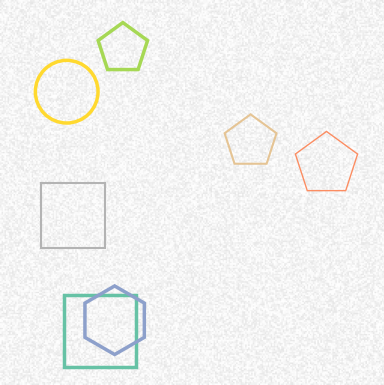[{"shape": "square", "thickness": 2.5, "radius": 0.46, "center": [0.259, 0.14]}, {"shape": "pentagon", "thickness": 1, "radius": 0.42, "center": [0.848, 0.574]}, {"shape": "hexagon", "thickness": 2.5, "radius": 0.45, "center": [0.298, 0.168]}, {"shape": "pentagon", "thickness": 2.5, "radius": 0.34, "center": [0.319, 0.874]}, {"shape": "circle", "thickness": 2.5, "radius": 0.41, "center": [0.173, 0.762]}, {"shape": "pentagon", "thickness": 1.5, "radius": 0.35, "center": [0.651, 0.632]}, {"shape": "square", "thickness": 1.5, "radius": 0.42, "center": [0.19, 0.44]}]